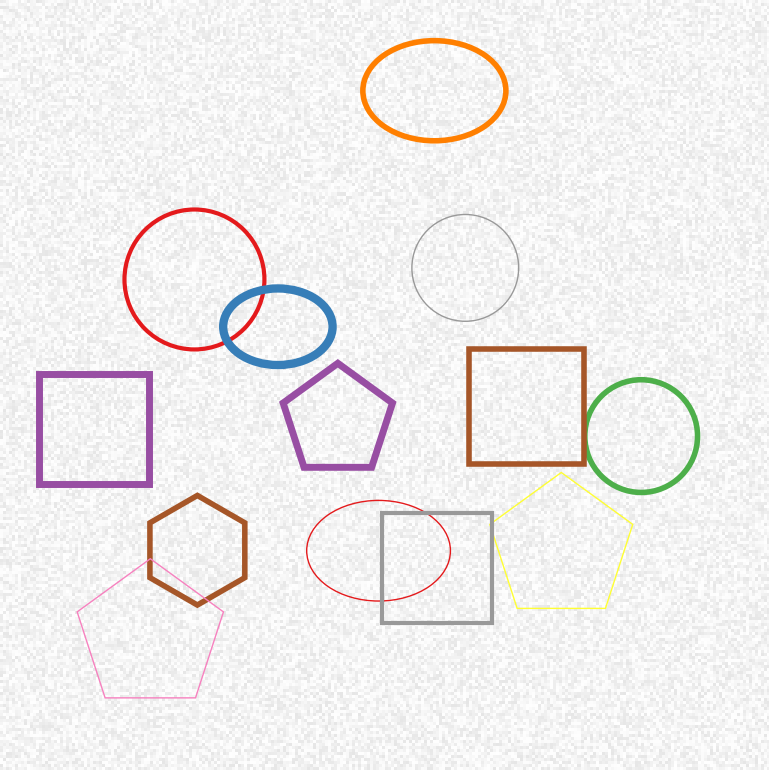[{"shape": "circle", "thickness": 1.5, "radius": 0.45, "center": [0.253, 0.637]}, {"shape": "oval", "thickness": 0.5, "radius": 0.47, "center": [0.492, 0.285]}, {"shape": "oval", "thickness": 3, "radius": 0.36, "center": [0.361, 0.576]}, {"shape": "circle", "thickness": 2, "radius": 0.37, "center": [0.833, 0.434]}, {"shape": "square", "thickness": 2.5, "radius": 0.36, "center": [0.123, 0.443]}, {"shape": "pentagon", "thickness": 2.5, "radius": 0.37, "center": [0.439, 0.454]}, {"shape": "oval", "thickness": 2, "radius": 0.46, "center": [0.564, 0.882]}, {"shape": "pentagon", "thickness": 0.5, "radius": 0.49, "center": [0.729, 0.289]}, {"shape": "hexagon", "thickness": 2, "radius": 0.36, "center": [0.256, 0.285]}, {"shape": "square", "thickness": 2, "radius": 0.37, "center": [0.684, 0.472]}, {"shape": "pentagon", "thickness": 0.5, "radius": 0.5, "center": [0.195, 0.174]}, {"shape": "circle", "thickness": 0.5, "radius": 0.35, "center": [0.604, 0.652]}, {"shape": "square", "thickness": 1.5, "radius": 0.36, "center": [0.568, 0.262]}]